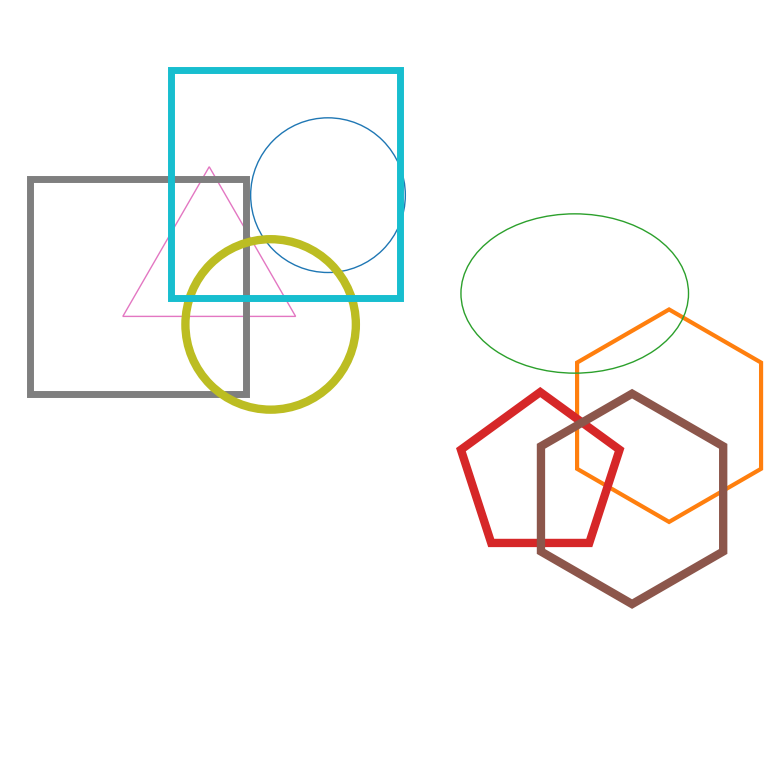[{"shape": "circle", "thickness": 0.5, "radius": 0.5, "center": [0.426, 0.747]}, {"shape": "hexagon", "thickness": 1.5, "radius": 0.69, "center": [0.869, 0.46]}, {"shape": "oval", "thickness": 0.5, "radius": 0.74, "center": [0.746, 0.619]}, {"shape": "pentagon", "thickness": 3, "radius": 0.54, "center": [0.702, 0.382]}, {"shape": "hexagon", "thickness": 3, "radius": 0.68, "center": [0.821, 0.352]}, {"shape": "triangle", "thickness": 0.5, "radius": 0.65, "center": [0.272, 0.654]}, {"shape": "square", "thickness": 2.5, "radius": 0.7, "center": [0.179, 0.628]}, {"shape": "circle", "thickness": 3, "radius": 0.55, "center": [0.351, 0.579]}, {"shape": "square", "thickness": 2.5, "radius": 0.74, "center": [0.371, 0.761]}]